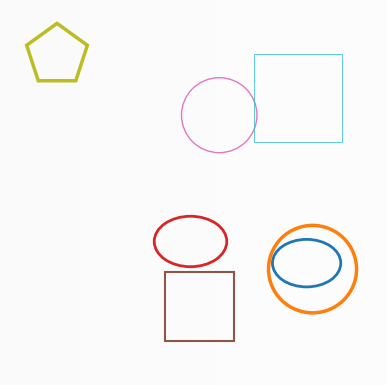[{"shape": "oval", "thickness": 2, "radius": 0.44, "center": [0.791, 0.317]}, {"shape": "circle", "thickness": 2.5, "radius": 0.57, "center": [0.807, 0.301]}, {"shape": "oval", "thickness": 2, "radius": 0.47, "center": [0.492, 0.373]}, {"shape": "square", "thickness": 1.5, "radius": 0.45, "center": [0.514, 0.205]}, {"shape": "circle", "thickness": 1, "radius": 0.49, "center": [0.566, 0.701]}, {"shape": "pentagon", "thickness": 2.5, "radius": 0.41, "center": [0.147, 0.857]}, {"shape": "square", "thickness": 0.5, "radius": 0.57, "center": [0.769, 0.746]}]